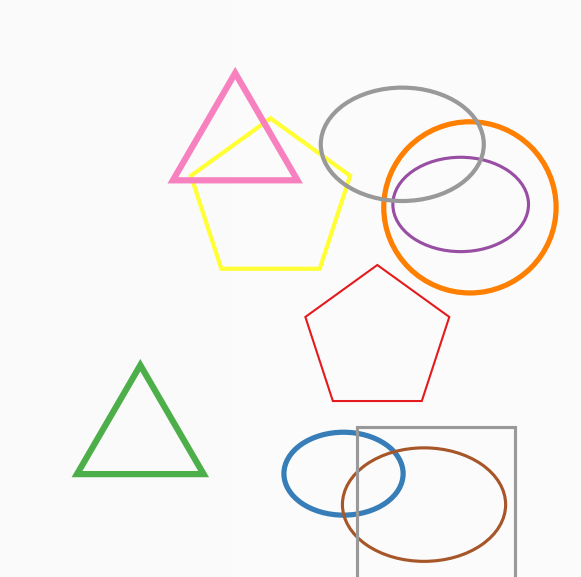[{"shape": "pentagon", "thickness": 1, "radius": 0.65, "center": [0.649, 0.41]}, {"shape": "oval", "thickness": 2.5, "radius": 0.51, "center": [0.591, 0.179]}, {"shape": "triangle", "thickness": 3, "radius": 0.63, "center": [0.241, 0.241]}, {"shape": "oval", "thickness": 1.5, "radius": 0.58, "center": [0.793, 0.645]}, {"shape": "circle", "thickness": 2.5, "radius": 0.74, "center": [0.808, 0.64]}, {"shape": "pentagon", "thickness": 2, "radius": 0.72, "center": [0.465, 0.65]}, {"shape": "oval", "thickness": 1.5, "radius": 0.7, "center": [0.73, 0.125]}, {"shape": "triangle", "thickness": 3, "radius": 0.62, "center": [0.405, 0.749]}, {"shape": "square", "thickness": 1.5, "radius": 0.68, "center": [0.75, 0.124]}, {"shape": "oval", "thickness": 2, "radius": 0.7, "center": [0.692, 0.749]}]